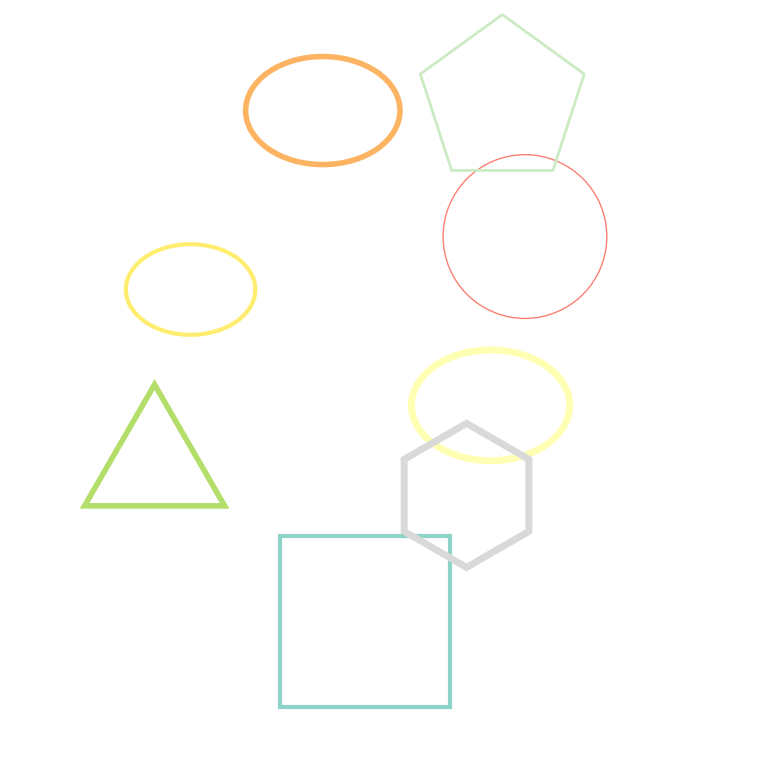[{"shape": "square", "thickness": 1.5, "radius": 0.55, "center": [0.474, 0.193]}, {"shape": "oval", "thickness": 2.5, "radius": 0.51, "center": [0.637, 0.474]}, {"shape": "circle", "thickness": 0.5, "radius": 0.53, "center": [0.682, 0.693]}, {"shape": "oval", "thickness": 2, "radius": 0.5, "center": [0.419, 0.856]}, {"shape": "triangle", "thickness": 2, "radius": 0.53, "center": [0.201, 0.396]}, {"shape": "hexagon", "thickness": 2.5, "radius": 0.47, "center": [0.606, 0.357]}, {"shape": "pentagon", "thickness": 1, "radius": 0.56, "center": [0.652, 0.869]}, {"shape": "oval", "thickness": 1.5, "radius": 0.42, "center": [0.248, 0.624]}]